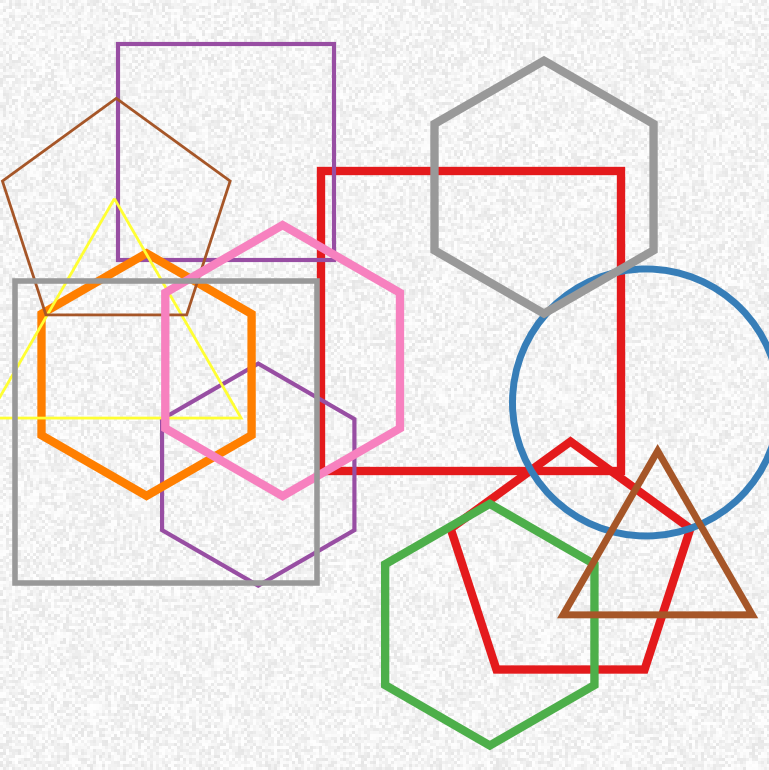[{"shape": "pentagon", "thickness": 3, "radius": 0.82, "center": [0.741, 0.263]}, {"shape": "square", "thickness": 3, "radius": 0.98, "center": [0.612, 0.583]}, {"shape": "circle", "thickness": 2.5, "radius": 0.87, "center": [0.839, 0.477]}, {"shape": "hexagon", "thickness": 3, "radius": 0.78, "center": [0.636, 0.189]}, {"shape": "square", "thickness": 1.5, "radius": 0.7, "center": [0.294, 0.802]}, {"shape": "hexagon", "thickness": 1.5, "radius": 0.72, "center": [0.335, 0.384]}, {"shape": "hexagon", "thickness": 3, "radius": 0.79, "center": [0.19, 0.514]}, {"shape": "triangle", "thickness": 1, "radius": 0.95, "center": [0.149, 0.552]}, {"shape": "triangle", "thickness": 2.5, "radius": 0.71, "center": [0.854, 0.272]}, {"shape": "pentagon", "thickness": 1, "radius": 0.78, "center": [0.151, 0.717]}, {"shape": "hexagon", "thickness": 3, "radius": 0.88, "center": [0.367, 0.532]}, {"shape": "square", "thickness": 2, "radius": 0.98, "center": [0.216, 0.438]}, {"shape": "hexagon", "thickness": 3, "radius": 0.82, "center": [0.707, 0.757]}]